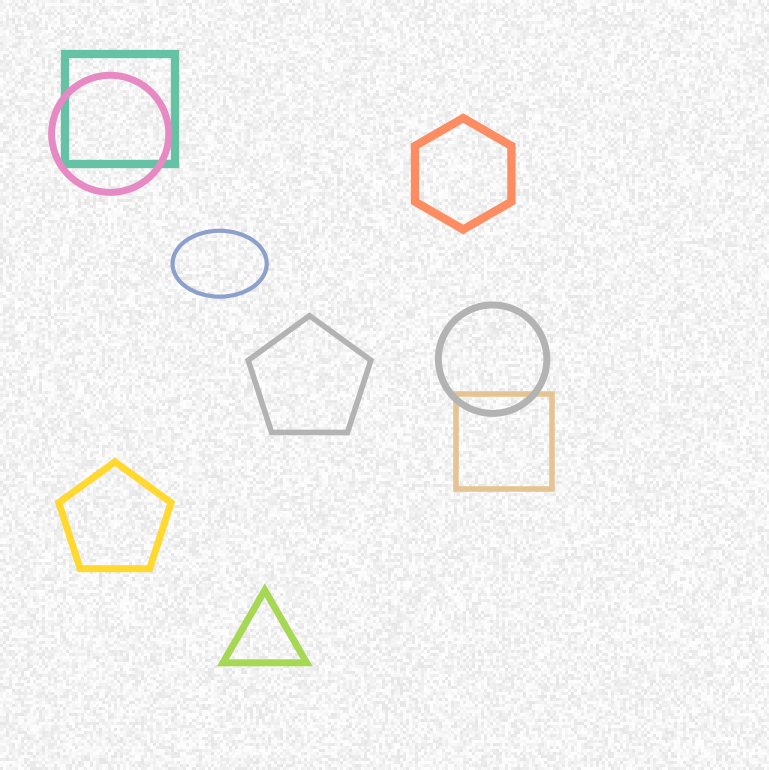[{"shape": "square", "thickness": 3, "radius": 0.36, "center": [0.156, 0.858]}, {"shape": "hexagon", "thickness": 3, "radius": 0.36, "center": [0.602, 0.774]}, {"shape": "oval", "thickness": 1.5, "radius": 0.31, "center": [0.285, 0.658]}, {"shape": "circle", "thickness": 2.5, "radius": 0.38, "center": [0.143, 0.826]}, {"shape": "triangle", "thickness": 2.5, "radius": 0.31, "center": [0.344, 0.171]}, {"shape": "pentagon", "thickness": 2.5, "radius": 0.38, "center": [0.149, 0.323]}, {"shape": "square", "thickness": 2, "radius": 0.31, "center": [0.654, 0.427]}, {"shape": "circle", "thickness": 2.5, "radius": 0.35, "center": [0.64, 0.534]}, {"shape": "pentagon", "thickness": 2, "radius": 0.42, "center": [0.402, 0.506]}]